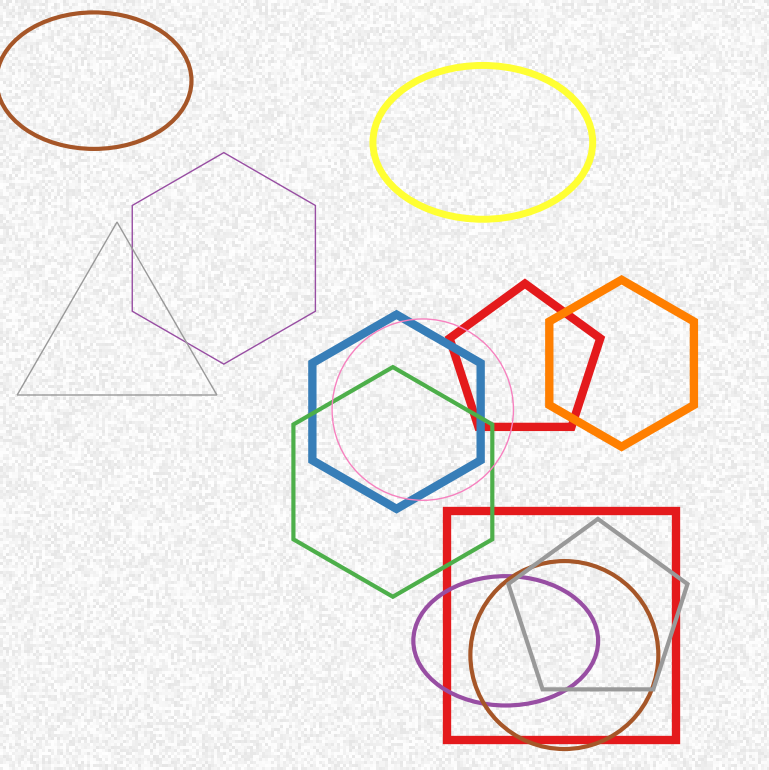[{"shape": "pentagon", "thickness": 3, "radius": 0.51, "center": [0.682, 0.529]}, {"shape": "square", "thickness": 3, "radius": 0.74, "center": [0.729, 0.188]}, {"shape": "hexagon", "thickness": 3, "radius": 0.63, "center": [0.515, 0.465]}, {"shape": "hexagon", "thickness": 1.5, "radius": 0.75, "center": [0.51, 0.374]}, {"shape": "oval", "thickness": 1.5, "radius": 0.6, "center": [0.657, 0.168]}, {"shape": "hexagon", "thickness": 0.5, "radius": 0.69, "center": [0.291, 0.664]}, {"shape": "hexagon", "thickness": 3, "radius": 0.54, "center": [0.807, 0.528]}, {"shape": "oval", "thickness": 2.5, "radius": 0.71, "center": [0.627, 0.815]}, {"shape": "oval", "thickness": 1.5, "radius": 0.63, "center": [0.122, 0.895]}, {"shape": "circle", "thickness": 1.5, "radius": 0.61, "center": [0.733, 0.149]}, {"shape": "circle", "thickness": 0.5, "radius": 0.59, "center": [0.549, 0.468]}, {"shape": "pentagon", "thickness": 1.5, "radius": 0.61, "center": [0.777, 0.204]}, {"shape": "triangle", "thickness": 0.5, "radius": 0.75, "center": [0.152, 0.562]}]